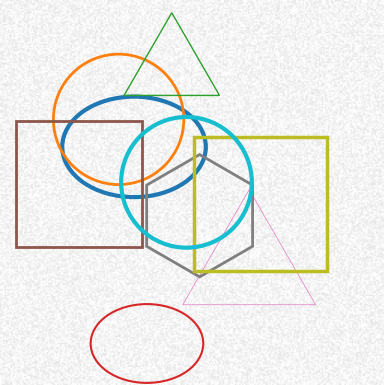[{"shape": "oval", "thickness": 3, "radius": 0.93, "center": [0.348, 0.619]}, {"shape": "circle", "thickness": 2, "radius": 0.85, "center": [0.308, 0.69]}, {"shape": "triangle", "thickness": 1, "radius": 0.72, "center": [0.446, 0.824]}, {"shape": "oval", "thickness": 1.5, "radius": 0.73, "center": [0.382, 0.108]}, {"shape": "square", "thickness": 2, "radius": 0.82, "center": [0.206, 0.522]}, {"shape": "triangle", "thickness": 0.5, "radius": 1.0, "center": [0.647, 0.308]}, {"shape": "hexagon", "thickness": 2, "radius": 0.79, "center": [0.519, 0.44]}, {"shape": "square", "thickness": 2.5, "radius": 0.87, "center": [0.676, 0.47]}, {"shape": "circle", "thickness": 3, "radius": 0.85, "center": [0.484, 0.526]}]